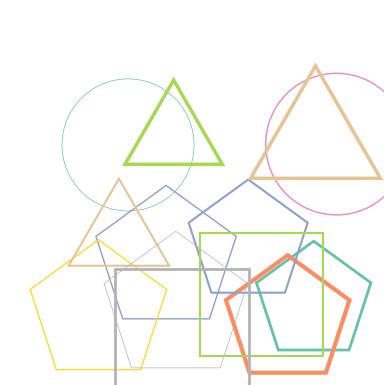[{"shape": "circle", "thickness": 0.5, "radius": 0.86, "center": [0.333, 0.624]}, {"shape": "pentagon", "thickness": 2, "radius": 0.78, "center": [0.815, 0.217]}, {"shape": "pentagon", "thickness": 3, "radius": 0.84, "center": [0.747, 0.168]}, {"shape": "pentagon", "thickness": 1, "radius": 0.96, "center": [0.431, 0.327]}, {"shape": "pentagon", "thickness": 1.5, "radius": 0.81, "center": [0.645, 0.371]}, {"shape": "circle", "thickness": 1, "radius": 0.92, "center": [0.874, 0.626]}, {"shape": "square", "thickness": 1.5, "radius": 0.8, "center": [0.68, 0.235]}, {"shape": "triangle", "thickness": 2.5, "radius": 0.73, "center": [0.451, 0.646]}, {"shape": "pentagon", "thickness": 1, "radius": 0.93, "center": [0.256, 0.191]}, {"shape": "triangle", "thickness": 2.5, "radius": 0.97, "center": [0.819, 0.634]}, {"shape": "triangle", "thickness": 1.5, "radius": 0.75, "center": [0.309, 0.385]}, {"shape": "square", "thickness": 2, "radius": 0.87, "center": [0.473, 0.129]}, {"shape": "pentagon", "thickness": 0.5, "radius": 0.98, "center": [0.457, 0.203]}]